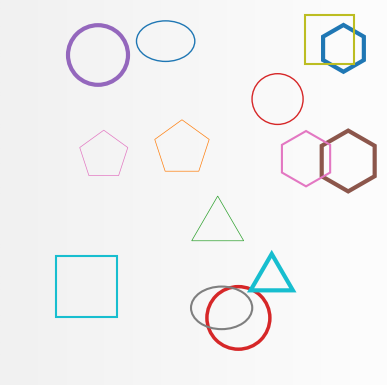[{"shape": "oval", "thickness": 1, "radius": 0.38, "center": [0.427, 0.893]}, {"shape": "hexagon", "thickness": 3, "radius": 0.3, "center": [0.886, 0.874]}, {"shape": "pentagon", "thickness": 0.5, "radius": 0.37, "center": [0.47, 0.615]}, {"shape": "triangle", "thickness": 0.5, "radius": 0.39, "center": [0.562, 0.413]}, {"shape": "circle", "thickness": 1, "radius": 0.33, "center": [0.716, 0.743]}, {"shape": "circle", "thickness": 2.5, "radius": 0.41, "center": [0.615, 0.174]}, {"shape": "circle", "thickness": 3, "radius": 0.39, "center": [0.253, 0.857]}, {"shape": "hexagon", "thickness": 3, "radius": 0.39, "center": [0.899, 0.582]}, {"shape": "hexagon", "thickness": 1.5, "radius": 0.36, "center": [0.79, 0.588]}, {"shape": "pentagon", "thickness": 0.5, "radius": 0.33, "center": [0.268, 0.597]}, {"shape": "oval", "thickness": 1.5, "radius": 0.4, "center": [0.572, 0.2]}, {"shape": "square", "thickness": 1.5, "radius": 0.32, "center": [0.85, 0.897]}, {"shape": "triangle", "thickness": 3, "radius": 0.32, "center": [0.701, 0.277]}, {"shape": "square", "thickness": 1.5, "radius": 0.4, "center": [0.223, 0.257]}]